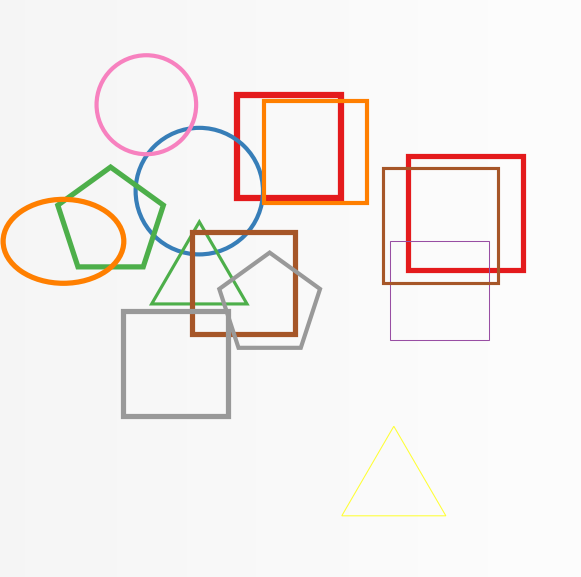[{"shape": "square", "thickness": 3, "radius": 0.45, "center": [0.497, 0.745]}, {"shape": "square", "thickness": 2.5, "radius": 0.5, "center": [0.8, 0.63]}, {"shape": "circle", "thickness": 2, "radius": 0.55, "center": [0.343, 0.668]}, {"shape": "pentagon", "thickness": 2.5, "radius": 0.48, "center": [0.19, 0.614]}, {"shape": "triangle", "thickness": 1.5, "radius": 0.47, "center": [0.343, 0.52]}, {"shape": "square", "thickness": 0.5, "radius": 0.43, "center": [0.756, 0.496]}, {"shape": "oval", "thickness": 2.5, "radius": 0.52, "center": [0.109, 0.581]}, {"shape": "square", "thickness": 2, "radius": 0.44, "center": [0.542, 0.737]}, {"shape": "triangle", "thickness": 0.5, "radius": 0.52, "center": [0.678, 0.158]}, {"shape": "square", "thickness": 1.5, "radius": 0.5, "center": [0.758, 0.609]}, {"shape": "square", "thickness": 2.5, "radius": 0.44, "center": [0.42, 0.509]}, {"shape": "circle", "thickness": 2, "radius": 0.43, "center": [0.252, 0.818]}, {"shape": "pentagon", "thickness": 2, "radius": 0.46, "center": [0.464, 0.471]}, {"shape": "square", "thickness": 2.5, "radius": 0.45, "center": [0.301, 0.369]}]